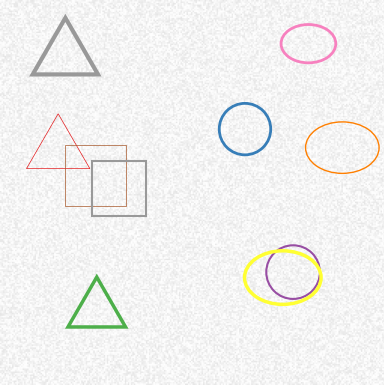[{"shape": "triangle", "thickness": 0.5, "radius": 0.48, "center": [0.151, 0.61]}, {"shape": "circle", "thickness": 2, "radius": 0.33, "center": [0.636, 0.665]}, {"shape": "triangle", "thickness": 2.5, "radius": 0.43, "center": [0.251, 0.194]}, {"shape": "circle", "thickness": 1.5, "radius": 0.35, "center": [0.761, 0.293]}, {"shape": "oval", "thickness": 1, "radius": 0.48, "center": [0.889, 0.617]}, {"shape": "oval", "thickness": 2.5, "radius": 0.5, "center": [0.735, 0.279]}, {"shape": "square", "thickness": 0.5, "radius": 0.4, "center": [0.249, 0.543]}, {"shape": "oval", "thickness": 2, "radius": 0.36, "center": [0.801, 0.887]}, {"shape": "square", "thickness": 1.5, "radius": 0.35, "center": [0.309, 0.51]}, {"shape": "triangle", "thickness": 3, "radius": 0.49, "center": [0.17, 0.856]}]